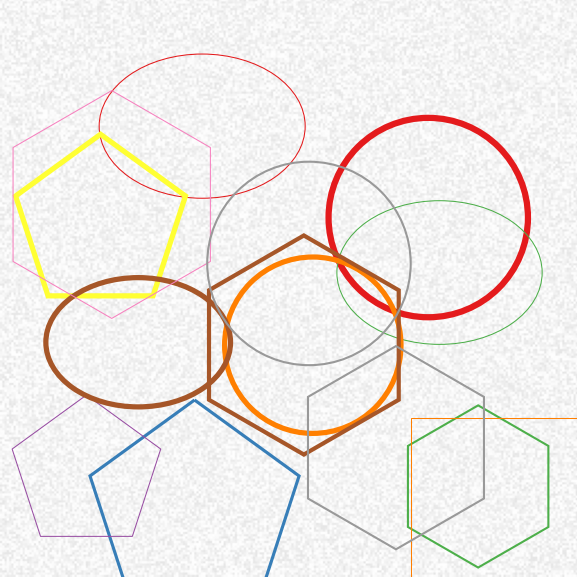[{"shape": "oval", "thickness": 0.5, "radius": 0.89, "center": [0.35, 0.781]}, {"shape": "circle", "thickness": 3, "radius": 0.86, "center": [0.742, 0.622]}, {"shape": "pentagon", "thickness": 1.5, "radius": 0.95, "center": [0.337, 0.116]}, {"shape": "hexagon", "thickness": 1, "radius": 0.7, "center": [0.828, 0.157]}, {"shape": "oval", "thickness": 0.5, "radius": 0.89, "center": [0.761, 0.527]}, {"shape": "pentagon", "thickness": 0.5, "radius": 0.68, "center": [0.15, 0.18]}, {"shape": "circle", "thickness": 2.5, "radius": 0.76, "center": [0.542, 0.401]}, {"shape": "square", "thickness": 0.5, "radius": 0.75, "center": [0.861, 0.126]}, {"shape": "pentagon", "thickness": 2.5, "radius": 0.77, "center": [0.174, 0.612]}, {"shape": "oval", "thickness": 2.5, "radius": 0.8, "center": [0.239, 0.406]}, {"shape": "hexagon", "thickness": 2, "radius": 0.95, "center": [0.526, 0.402]}, {"shape": "hexagon", "thickness": 0.5, "radius": 0.99, "center": [0.193, 0.645]}, {"shape": "hexagon", "thickness": 1, "radius": 0.88, "center": [0.686, 0.224]}, {"shape": "circle", "thickness": 1, "radius": 0.88, "center": [0.535, 0.543]}]